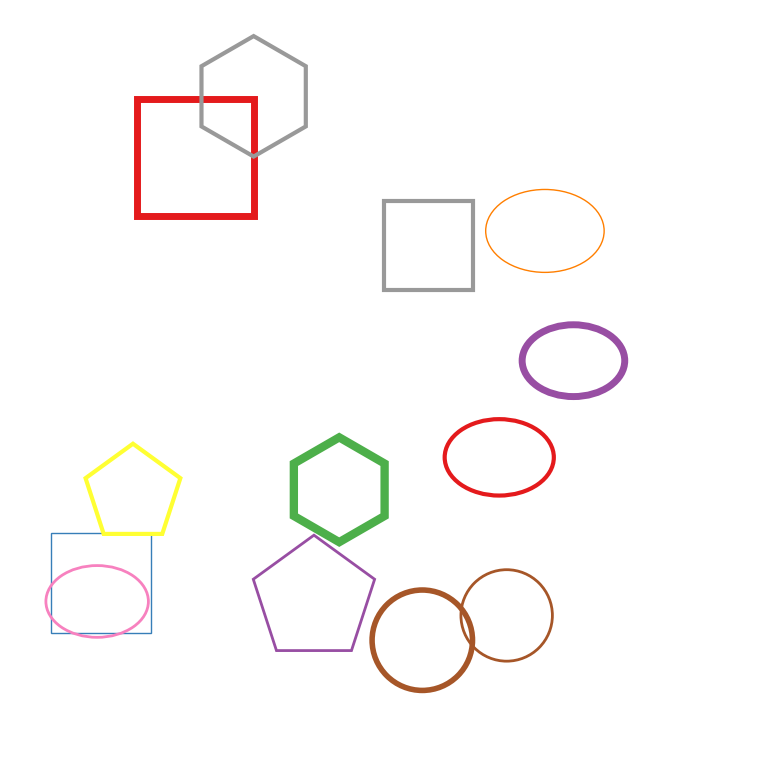[{"shape": "square", "thickness": 2.5, "radius": 0.38, "center": [0.254, 0.795]}, {"shape": "oval", "thickness": 1.5, "radius": 0.35, "center": [0.648, 0.406]}, {"shape": "square", "thickness": 0.5, "radius": 0.32, "center": [0.131, 0.242]}, {"shape": "hexagon", "thickness": 3, "radius": 0.34, "center": [0.441, 0.364]}, {"shape": "pentagon", "thickness": 1, "radius": 0.41, "center": [0.408, 0.222]}, {"shape": "oval", "thickness": 2.5, "radius": 0.33, "center": [0.745, 0.532]}, {"shape": "oval", "thickness": 0.5, "radius": 0.38, "center": [0.708, 0.7]}, {"shape": "pentagon", "thickness": 1.5, "radius": 0.32, "center": [0.173, 0.359]}, {"shape": "circle", "thickness": 2, "radius": 0.33, "center": [0.548, 0.169]}, {"shape": "circle", "thickness": 1, "radius": 0.3, "center": [0.658, 0.201]}, {"shape": "oval", "thickness": 1, "radius": 0.33, "center": [0.126, 0.219]}, {"shape": "hexagon", "thickness": 1.5, "radius": 0.39, "center": [0.329, 0.875]}, {"shape": "square", "thickness": 1.5, "radius": 0.29, "center": [0.557, 0.681]}]